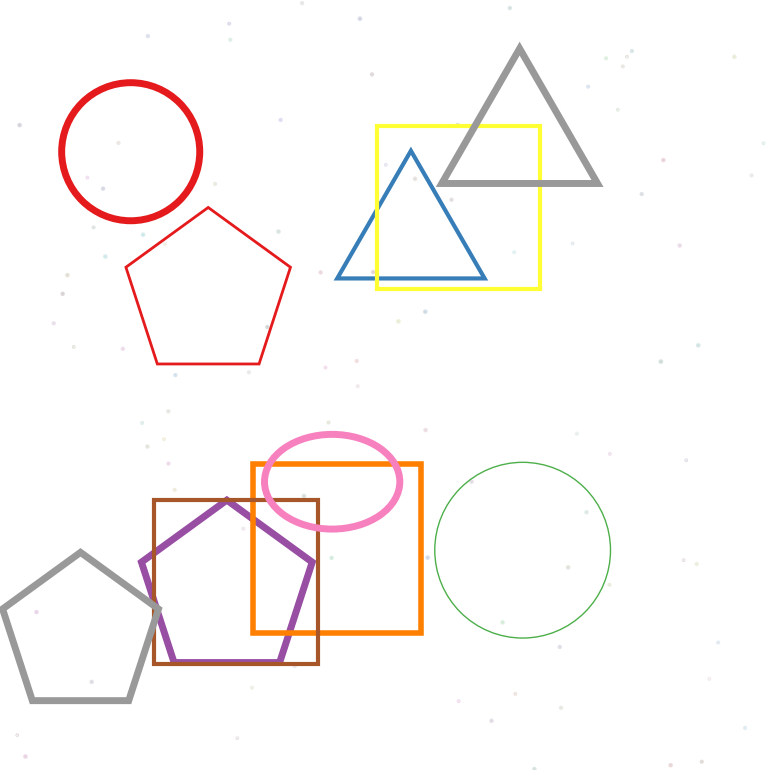[{"shape": "circle", "thickness": 2.5, "radius": 0.45, "center": [0.17, 0.803]}, {"shape": "pentagon", "thickness": 1, "radius": 0.56, "center": [0.27, 0.618]}, {"shape": "triangle", "thickness": 1.5, "radius": 0.55, "center": [0.534, 0.694]}, {"shape": "circle", "thickness": 0.5, "radius": 0.57, "center": [0.679, 0.285]}, {"shape": "pentagon", "thickness": 2.5, "radius": 0.58, "center": [0.295, 0.234]}, {"shape": "square", "thickness": 2, "radius": 0.55, "center": [0.438, 0.288]}, {"shape": "square", "thickness": 1.5, "radius": 0.53, "center": [0.596, 0.731]}, {"shape": "square", "thickness": 1.5, "radius": 0.53, "center": [0.307, 0.244]}, {"shape": "oval", "thickness": 2.5, "radius": 0.44, "center": [0.431, 0.374]}, {"shape": "pentagon", "thickness": 2.5, "radius": 0.53, "center": [0.105, 0.176]}, {"shape": "triangle", "thickness": 2.5, "radius": 0.58, "center": [0.675, 0.82]}]